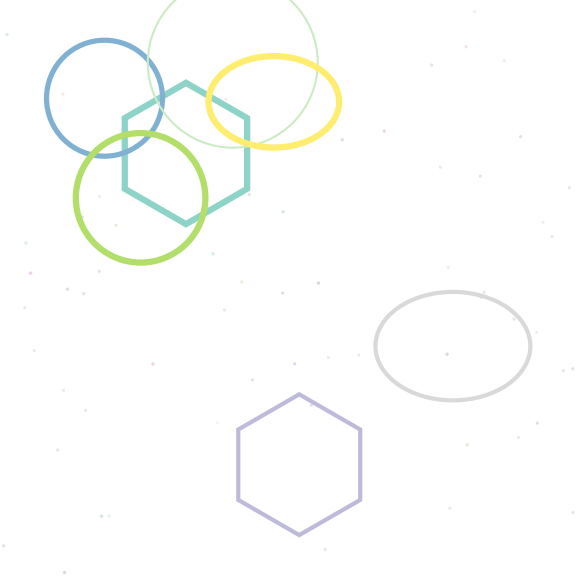[{"shape": "hexagon", "thickness": 3, "radius": 0.61, "center": [0.322, 0.733]}, {"shape": "hexagon", "thickness": 2, "radius": 0.61, "center": [0.518, 0.194]}, {"shape": "circle", "thickness": 2.5, "radius": 0.5, "center": [0.181, 0.829]}, {"shape": "circle", "thickness": 3, "radius": 0.56, "center": [0.243, 0.657]}, {"shape": "oval", "thickness": 2, "radius": 0.67, "center": [0.784, 0.4]}, {"shape": "circle", "thickness": 1, "radius": 0.74, "center": [0.403, 0.891]}, {"shape": "oval", "thickness": 3, "radius": 0.57, "center": [0.474, 0.823]}]